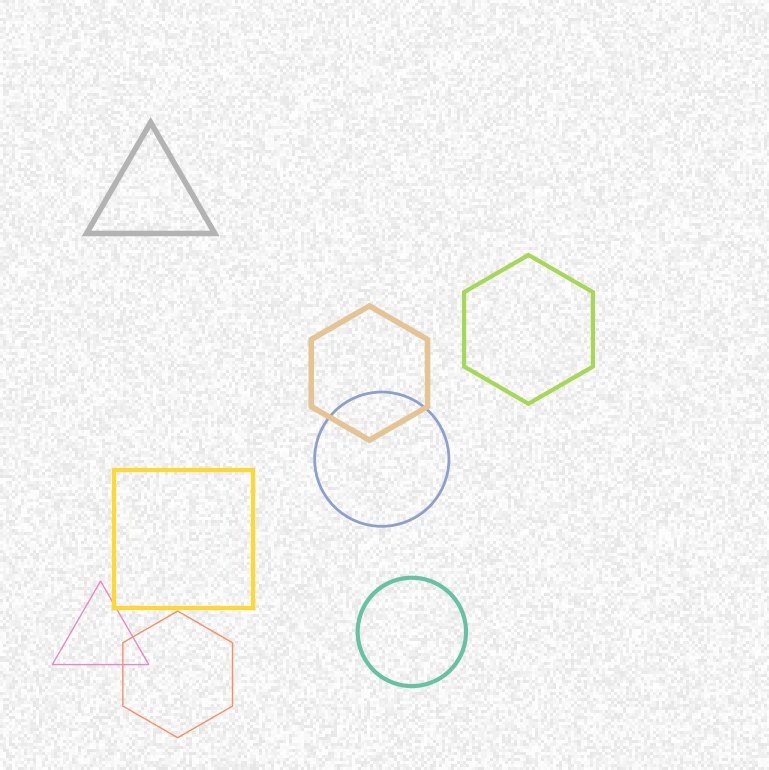[{"shape": "circle", "thickness": 1.5, "radius": 0.35, "center": [0.535, 0.179]}, {"shape": "hexagon", "thickness": 0.5, "radius": 0.41, "center": [0.231, 0.124]}, {"shape": "circle", "thickness": 1, "radius": 0.44, "center": [0.496, 0.404]}, {"shape": "triangle", "thickness": 0.5, "radius": 0.36, "center": [0.131, 0.173]}, {"shape": "hexagon", "thickness": 1.5, "radius": 0.48, "center": [0.686, 0.572]}, {"shape": "square", "thickness": 1.5, "radius": 0.45, "center": [0.239, 0.3]}, {"shape": "hexagon", "thickness": 2, "radius": 0.44, "center": [0.48, 0.516]}, {"shape": "triangle", "thickness": 2, "radius": 0.48, "center": [0.196, 0.745]}]